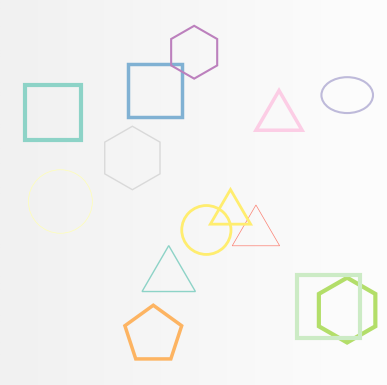[{"shape": "triangle", "thickness": 1, "radius": 0.4, "center": [0.435, 0.283]}, {"shape": "square", "thickness": 3, "radius": 0.36, "center": [0.136, 0.708]}, {"shape": "circle", "thickness": 0.5, "radius": 0.41, "center": [0.156, 0.477]}, {"shape": "oval", "thickness": 1.5, "radius": 0.33, "center": [0.896, 0.753]}, {"shape": "triangle", "thickness": 0.5, "radius": 0.35, "center": [0.66, 0.397]}, {"shape": "square", "thickness": 2.5, "radius": 0.35, "center": [0.4, 0.765]}, {"shape": "pentagon", "thickness": 2.5, "radius": 0.39, "center": [0.396, 0.13]}, {"shape": "hexagon", "thickness": 3, "radius": 0.42, "center": [0.896, 0.195]}, {"shape": "triangle", "thickness": 2.5, "radius": 0.34, "center": [0.72, 0.696]}, {"shape": "hexagon", "thickness": 1, "radius": 0.41, "center": [0.342, 0.59]}, {"shape": "hexagon", "thickness": 1.5, "radius": 0.34, "center": [0.501, 0.864]}, {"shape": "square", "thickness": 3, "radius": 0.41, "center": [0.848, 0.204]}, {"shape": "circle", "thickness": 2, "radius": 0.32, "center": [0.533, 0.403]}, {"shape": "triangle", "thickness": 2, "radius": 0.3, "center": [0.595, 0.448]}]